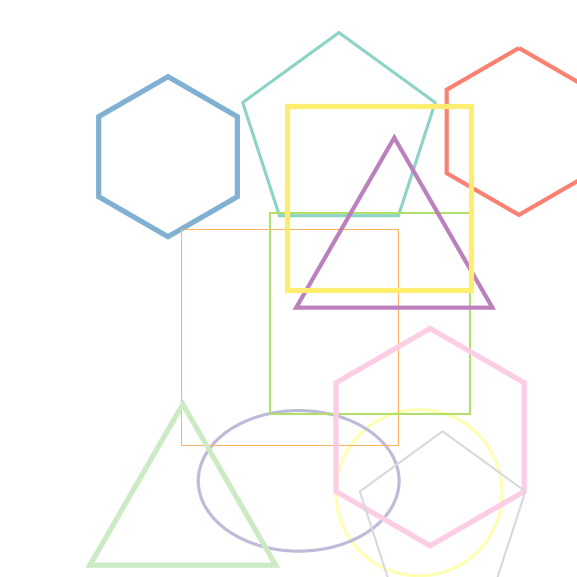[{"shape": "pentagon", "thickness": 1.5, "radius": 0.88, "center": [0.587, 0.767]}, {"shape": "circle", "thickness": 1.5, "radius": 0.72, "center": [0.726, 0.146]}, {"shape": "oval", "thickness": 1.5, "radius": 0.87, "center": [0.517, 0.166]}, {"shape": "hexagon", "thickness": 2, "radius": 0.72, "center": [0.899, 0.772]}, {"shape": "hexagon", "thickness": 2.5, "radius": 0.69, "center": [0.291, 0.728]}, {"shape": "square", "thickness": 0.5, "radius": 0.94, "center": [0.501, 0.416]}, {"shape": "square", "thickness": 1, "radius": 0.87, "center": [0.641, 0.456]}, {"shape": "hexagon", "thickness": 2.5, "radius": 0.94, "center": [0.745, 0.242]}, {"shape": "pentagon", "thickness": 1, "radius": 0.75, "center": [0.766, 0.102]}, {"shape": "triangle", "thickness": 2, "radius": 0.98, "center": [0.683, 0.565]}, {"shape": "triangle", "thickness": 2.5, "radius": 0.93, "center": [0.317, 0.113]}, {"shape": "square", "thickness": 2.5, "radius": 0.8, "center": [0.656, 0.657]}]